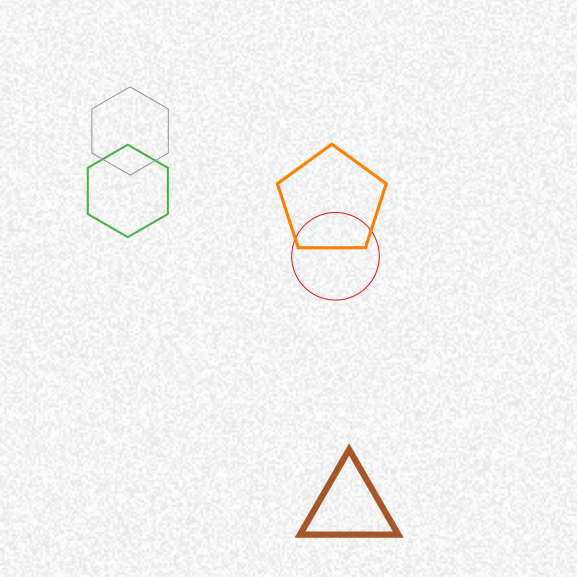[{"shape": "circle", "thickness": 0.5, "radius": 0.38, "center": [0.581, 0.555]}, {"shape": "hexagon", "thickness": 1, "radius": 0.4, "center": [0.221, 0.669]}, {"shape": "pentagon", "thickness": 1.5, "radius": 0.5, "center": [0.575, 0.65]}, {"shape": "triangle", "thickness": 3, "radius": 0.49, "center": [0.605, 0.123]}, {"shape": "hexagon", "thickness": 0.5, "radius": 0.38, "center": [0.225, 0.772]}]